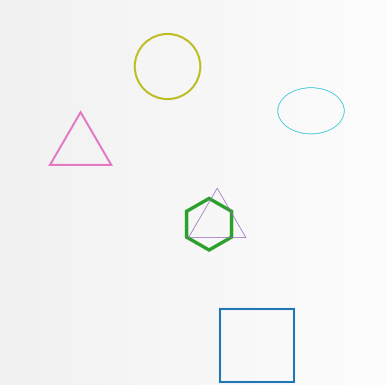[{"shape": "square", "thickness": 1.5, "radius": 0.47, "center": [0.664, 0.102]}, {"shape": "hexagon", "thickness": 2.5, "radius": 0.33, "center": [0.54, 0.418]}, {"shape": "triangle", "thickness": 0.5, "radius": 0.43, "center": [0.56, 0.426]}, {"shape": "triangle", "thickness": 1.5, "radius": 0.46, "center": [0.208, 0.617]}, {"shape": "circle", "thickness": 1.5, "radius": 0.42, "center": [0.432, 0.827]}, {"shape": "oval", "thickness": 0.5, "radius": 0.43, "center": [0.803, 0.712]}]